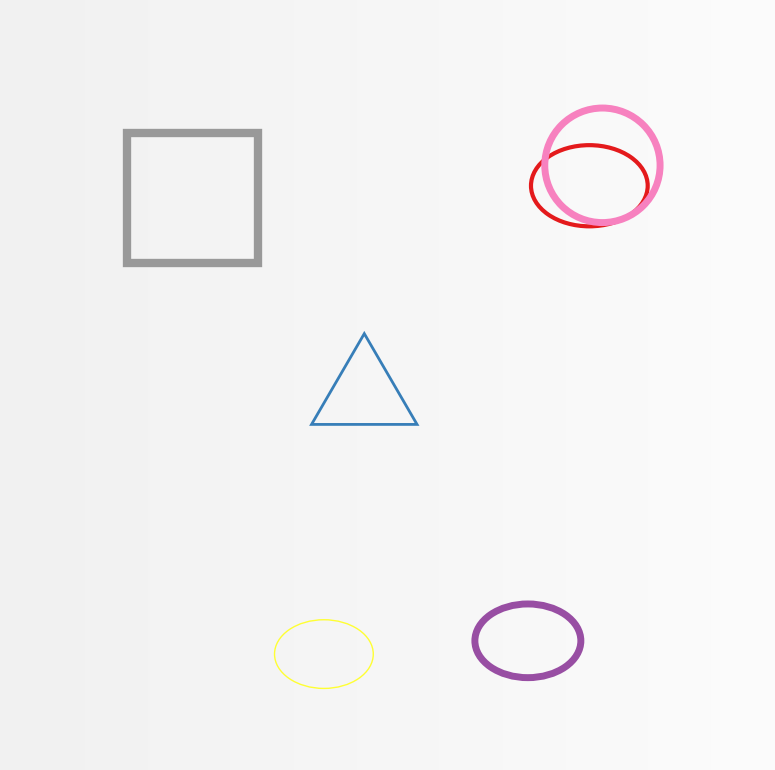[{"shape": "oval", "thickness": 1.5, "radius": 0.38, "center": [0.76, 0.759]}, {"shape": "triangle", "thickness": 1, "radius": 0.39, "center": [0.47, 0.488]}, {"shape": "oval", "thickness": 2.5, "radius": 0.34, "center": [0.681, 0.168]}, {"shape": "oval", "thickness": 0.5, "radius": 0.32, "center": [0.418, 0.151]}, {"shape": "circle", "thickness": 2.5, "radius": 0.37, "center": [0.777, 0.785]}, {"shape": "square", "thickness": 3, "radius": 0.42, "center": [0.248, 0.743]}]